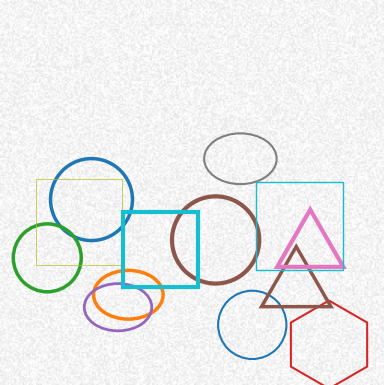[{"shape": "circle", "thickness": 1.5, "radius": 0.44, "center": [0.655, 0.156]}, {"shape": "circle", "thickness": 2.5, "radius": 0.53, "center": [0.238, 0.482]}, {"shape": "oval", "thickness": 2.5, "radius": 0.45, "center": [0.333, 0.234]}, {"shape": "circle", "thickness": 2.5, "radius": 0.44, "center": [0.123, 0.33]}, {"shape": "hexagon", "thickness": 1.5, "radius": 0.57, "center": [0.855, 0.105]}, {"shape": "oval", "thickness": 2, "radius": 0.44, "center": [0.307, 0.202]}, {"shape": "triangle", "thickness": 2.5, "radius": 0.52, "center": [0.769, 0.256]}, {"shape": "circle", "thickness": 3, "radius": 0.57, "center": [0.56, 0.377]}, {"shape": "triangle", "thickness": 3, "radius": 0.5, "center": [0.806, 0.356]}, {"shape": "oval", "thickness": 1.5, "radius": 0.47, "center": [0.624, 0.588]}, {"shape": "square", "thickness": 0.5, "radius": 0.56, "center": [0.206, 0.423]}, {"shape": "square", "thickness": 3, "radius": 0.49, "center": [0.416, 0.352]}, {"shape": "square", "thickness": 1, "radius": 0.57, "center": [0.778, 0.413]}]